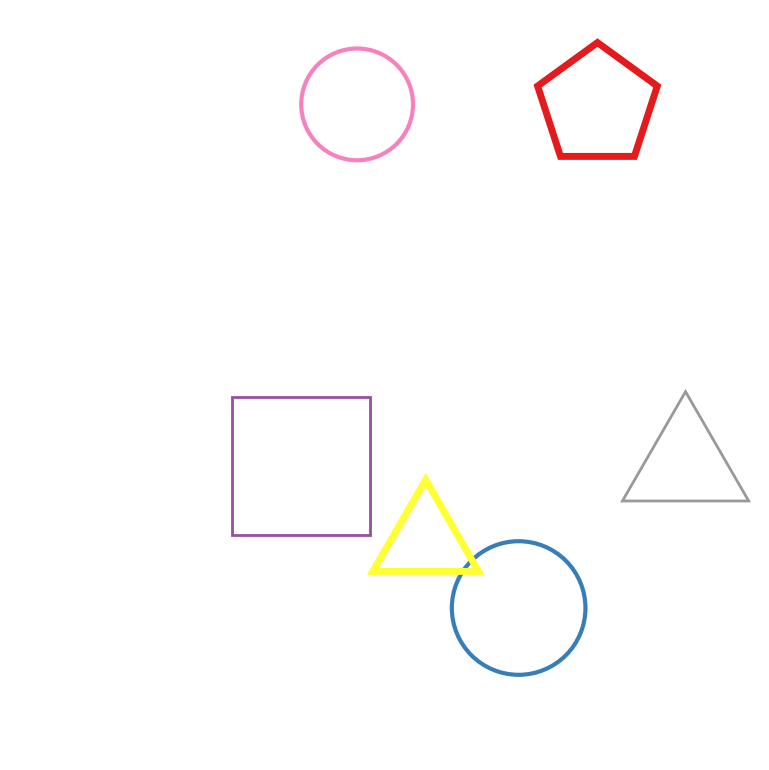[{"shape": "pentagon", "thickness": 2.5, "radius": 0.41, "center": [0.776, 0.863]}, {"shape": "circle", "thickness": 1.5, "radius": 0.43, "center": [0.674, 0.21]}, {"shape": "square", "thickness": 1, "radius": 0.45, "center": [0.391, 0.395]}, {"shape": "triangle", "thickness": 2.5, "radius": 0.4, "center": [0.553, 0.298]}, {"shape": "circle", "thickness": 1.5, "radius": 0.36, "center": [0.464, 0.864]}, {"shape": "triangle", "thickness": 1, "radius": 0.47, "center": [0.89, 0.397]}]